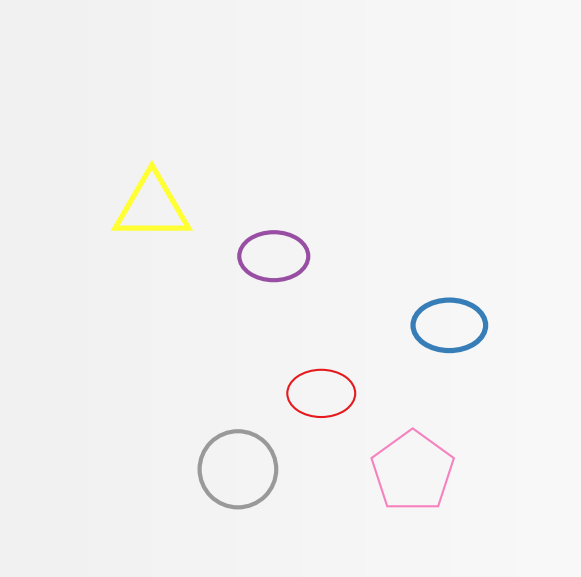[{"shape": "oval", "thickness": 1, "radius": 0.29, "center": [0.553, 0.318]}, {"shape": "oval", "thickness": 2.5, "radius": 0.31, "center": [0.773, 0.436]}, {"shape": "oval", "thickness": 2, "radius": 0.3, "center": [0.471, 0.555]}, {"shape": "triangle", "thickness": 2.5, "radius": 0.37, "center": [0.261, 0.641]}, {"shape": "pentagon", "thickness": 1, "radius": 0.37, "center": [0.71, 0.183]}, {"shape": "circle", "thickness": 2, "radius": 0.33, "center": [0.409, 0.187]}]